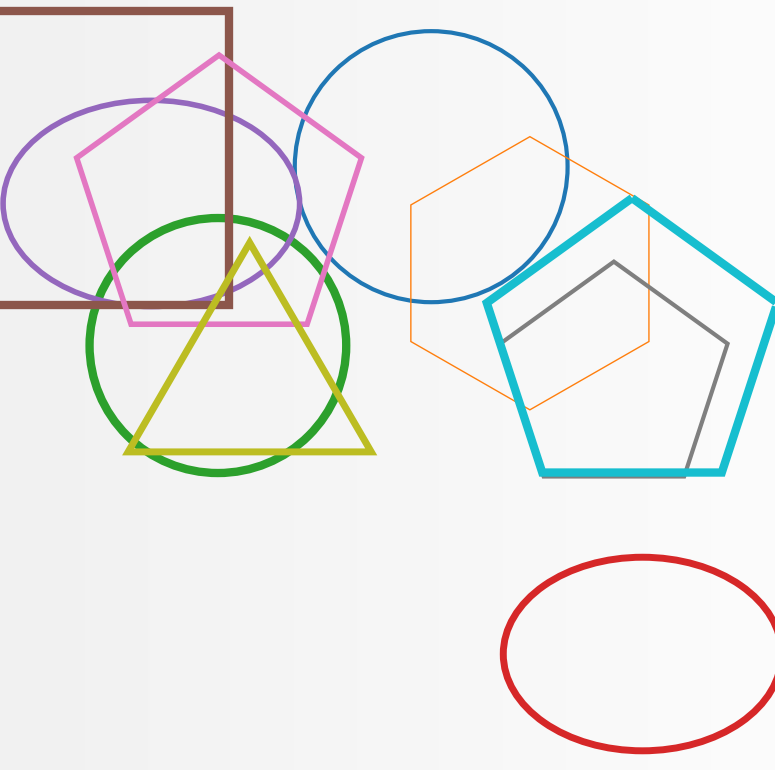[{"shape": "circle", "thickness": 1.5, "radius": 0.88, "center": [0.556, 0.784]}, {"shape": "hexagon", "thickness": 0.5, "radius": 0.89, "center": [0.684, 0.645]}, {"shape": "circle", "thickness": 3, "radius": 0.83, "center": [0.281, 0.551]}, {"shape": "oval", "thickness": 2.5, "radius": 0.9, "center": [0.829, 0.151]}, {"shape": "oval", "thickness": 2, "radius": 0.96, "center": [0.195, 0.736]}, {"shape": "square", "thickness": 3, "radius": 0.96, "center": [0.104, 0.795]}, {"shape": "pentagon", "thickness": 2, "radius": 0.97, "center": [0.283, 0.735]}, {"shape": "pentagon", "thickness": 1.5, "radius": 0.77, "center": [0.792, 0.506]}, {"shape": "triangle", "thickness": 2.5, "radius": 0.91, "center": [0.322, 0.504]}, {"shape": "pentagon", "thickness": 3, "radius": 0.99, "center": [0.816, 0.546]}]